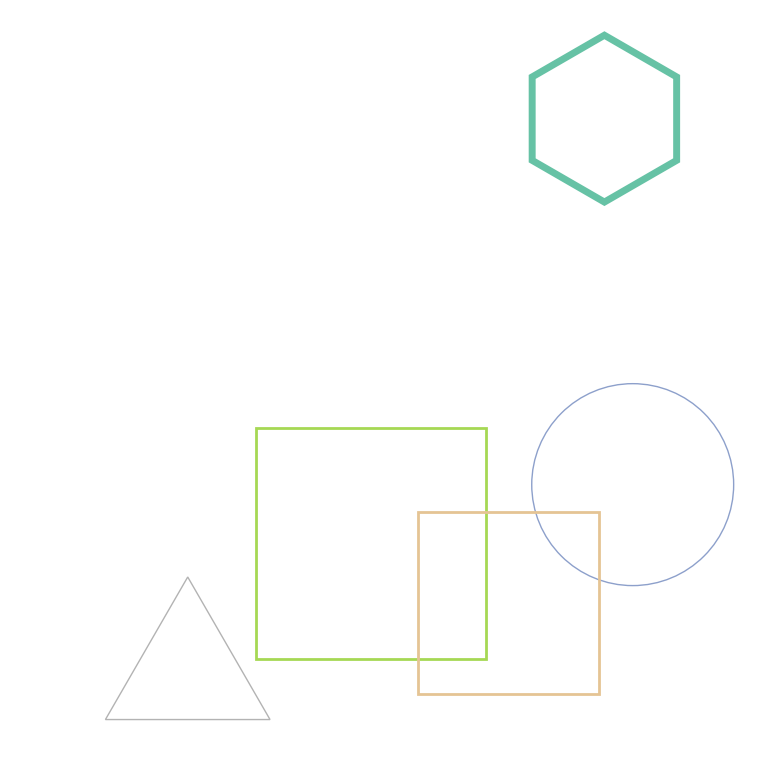[{"shape": "hexagon", "thickness": 2.5, "radius": 0.54, "center": [0.785, 0.846]}, {"shape": "circle", "thickness": 0.5, "radius": 0.66, "center": [0.822, 0.371]}, {"shape": "square", "thickness": 1, "radius": 0.75, "center": [0.482, 0.294]}, {"shape": "square", "thickness": 1, "radius": 0.59, "center": [0.661, 0.217]}, {"shape": "triangle", "thickness": 0.5, "radius": 0.62, "center": [0.244, 0.127]}]